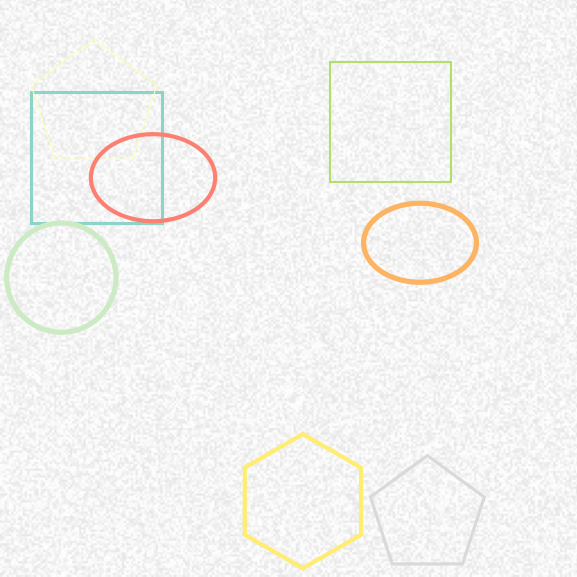[{"shape": "square", "thickness": 1.5, "radius": 0.57, "center": [0.167, 0.727]}, {"shape": "pentagon", "thickness": 0.5, "radius": 0.57, "center": [0.163, 0.816]}, {"shape": "oval", "thickness": 2, "radius": 0.54, "center": [0.265, 0.691]}, {"shape": "oval", "thickness": 2.5, "radius": 0.49, "center": [0.727, 0.579]}, {"shape": "square", "thickness": 1, "radius": 0.52, "center": [0.676, 0.788]}, {"shape": "pentagon", "thickness": 1.5, "radius": 0.52, "center": [0.74, 0.107]}, {"shape": "circle", "thickness": 2.5, "radius": 0.47, "center": [0.106, 0.518]}, {"shape": "hexagon", "thickness": 2, "radius": 0.58, "center": [0.525, 0.131]}]